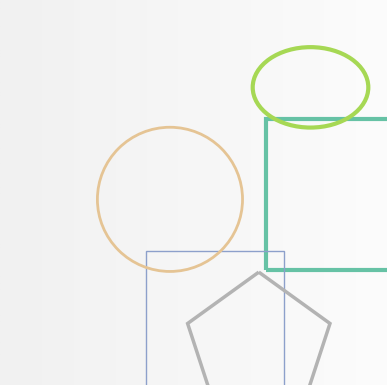[{"shape": "square", "thickness": 3, "radius": 0.98, "center": [0.882, 0.494]}, {"shape": "square", "thickness": 1, "radius": 0.89, "center": [0.555, 0.17]}, {"shape": "oval", "thickness": 3, "radius": 0.75, "center": [0.801, 0.773]}, {"shape": "circle", "thickness": 2, "radius": 0.94, "center": [0.439, 0.482]}, {"shape": "pentagon", "thickness": 2.5, "radius": 0.97, "center": [0.668, 0.1]}]